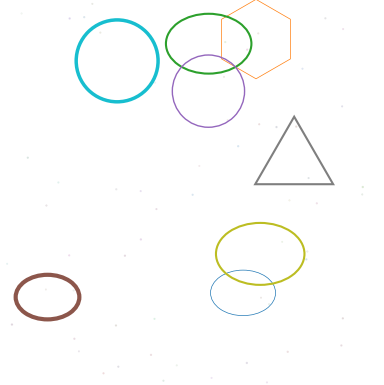[{"shape": "oval", "thickness": 0.5, "radius": 0.42, "center": [0.631, 0.239]}, {"shape": "hexagon", "thickness": 0.5, "radius": 0.52, "center": [0.665, 0.898]}, {"shape": "oval", "thickness": 1.5, "radius": 0.56, "center": [0.542, 0.887]}, {"shape": "circle", "thickness": 1, "radius": 0.47, "center": [0.541, 0.763]}, {"shape": "oval", "thickness": 3, "radius": 0.41, "center": [0.123, 0.228]}, {"shape": "triangle", "thickness": 1.5, "radius": 0.58, "center": [0.764, 0.58]}, {"shape": "oval", "thickness": 1.5, "radius": 0.57, "center": [0.676, 0.341]}, {"shape": "circle", "thickness": 2.5, "radius": 0.53, "center": [0.304, 0.842]}]